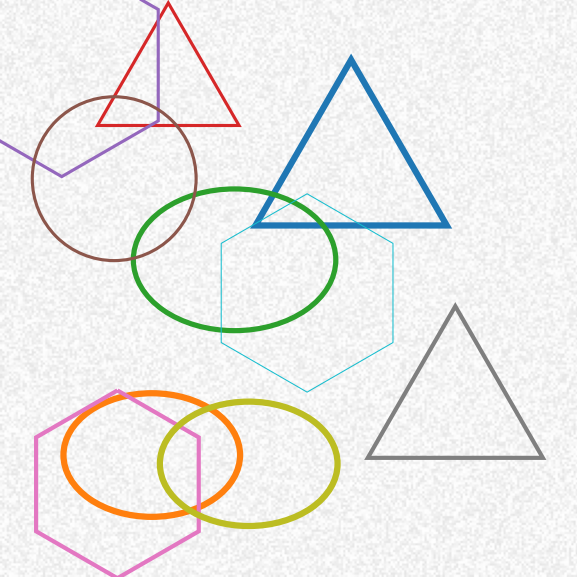[{"shape": "triangle", "thickness": 3, "radius": 0.96, "center": [0.608, 0.704]}, {"shape": "oval", "thickness": 3, "radius": 0.76, "center": [0.263, 0.211]}, {"shape": "oval", "thickness": 2.5, "radius": 0.88, "center": [0.406, 0.549]}, {"shape": "triangle", "thickness": 1.5, "radius": 0.71, "center": [0.291, 0.853]}, {"shape": "hexagon", "thickness": 1.5, "radius": 0.96, "center": [0.107, 0.886]}, {"shape": "circle", "thickness": 1.5, "radius": 0.71, "center": [0.198, 0.69]}, {"shape": "hexagon", "thickness": 2, "radius": 0.81, "center": [0.203, 0.16]}, {"shape": "triangle", "thickness": 2, "radius": 0.88, "center": [0.788, 0.294]}, {"shape": "oval", "thickness": 3, "radius": 0.77, "center": [0.431, 0.196]}, {"shape": "hexagon", "thickness": 0.5, "radius": 0.86, "center": [0.532, 0.492]}]